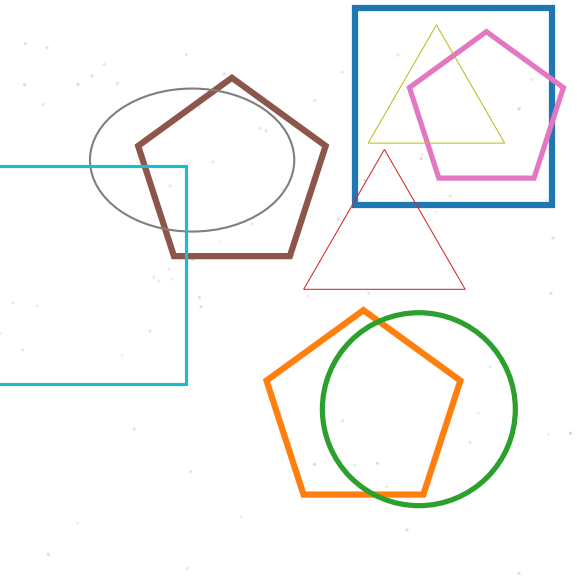[{"shape": "square", "thickness": 3, "radius": 0.86, "center": [0.785, 0.815]}, {"shape": "pentagon", "thickness": 3, "radius": 0.88, "center": [0.629, 0.286]}, {"shape": "circle", "thickness": 2.5, "radius": 0.84, "center": [0.725, 0.291]}, {"shape": "triangle", "thickness": 0.5, "radius": 0.81, "center": [0.666, 0.579]}, {"shape": "pentagon", "thickness": 3, "radius": 0.85, "center": [0.402, 0.694]}, {"shape": "pentagon", "thickness": 2.5, "radius": 0.7, "center": [0.842, 0.804]}, {"shape": "oval", "thickness": 1, "radius": 0.88, "center": [0.333, 0.722]}, {"shape": "triangle", "thickness": 0.5, "radius": 0.68, "center": [0.756, 0.82]}, {"shape": "square", "thickness": 1.5, "radius": 0.94, "center": [0.134, 0.523]}]